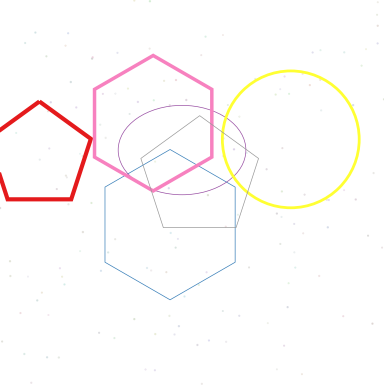[{"shape": "pentagon", "thickness": 3, "radius": 0.7, "center": [0.102, 0.596]}, {"shape": "hexagon", "thickness": 0.5, "radius": 0.98, "center": [0.442, 0.416]}, {"shape": "oval", "thickness": 0.5, "radius": 0.83, "center": [0.473, 0.61]}, {"shape": "circle", "thickness": 2, "radius": 0.89, "center": [0.755, 0.638]}, {"shape": "hexagon", "thickness": 2.5, "radius": 0.88, "center": [0.398, 0.68]}, {"shape": "pentagon", "thickness": 0.5, "radius": 0.8, "center": [0.519, 0.539]}]